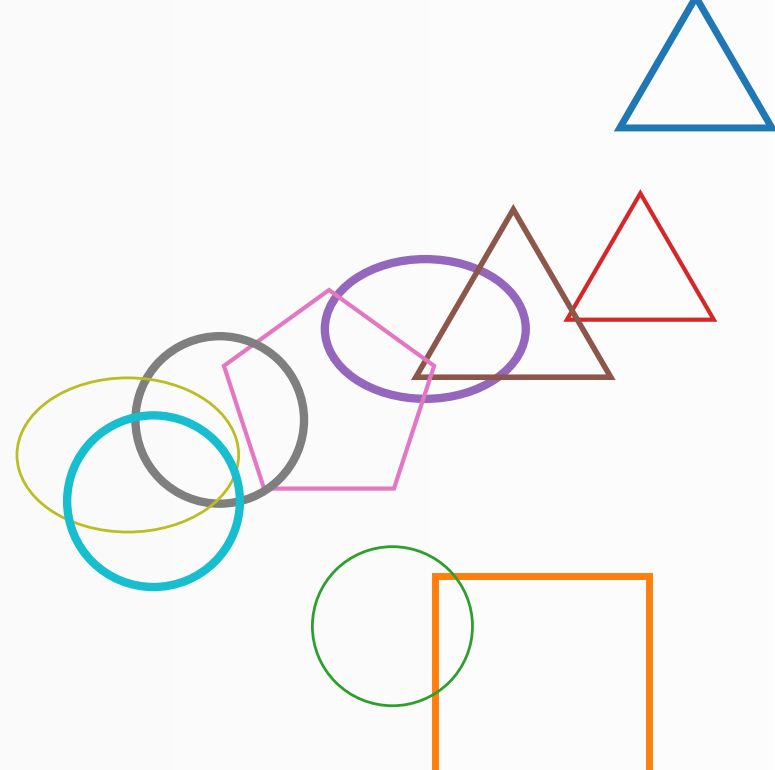[{"shape": "triangle", "thickness": 2.5, "radius": 0.57, "center": [0.898, 0.89]}, {"shape": "square", "thickness": 2.5, "radius": 0.69, "center": [0.699, 0.115]}, {"shape": "circle", "thickness": 1, "radius": 0.52, "center": [0.506, 0.187]}, {"shape": "triangle", "thickness": 1.5, "radius": 0.55, "center": [0.826, 0.64]}, {"shape": "oval", "thickness": 3, "radius": 0.65, "center": [0.549, 0.573]}, {"shape": "triangle", "thickness": 2, "radius": 0.73, "center": [0.662, 0.583]}, {"shape": "pentagon", "thickness": 1.5, "radius": 0.71, "center": [0.425, 0.481]}, {"shape": "circle", "thickness": 3, "radius": 0.54, "center": [0.284, 0.455]}, {"shape": "oval", "thickness": 1, "radius": 0.72, "center": [0.165, 0.409]}, {"shape": "circle", "thickness": 3, "radius": 0.56, "center": [0.198, 0.349]}]